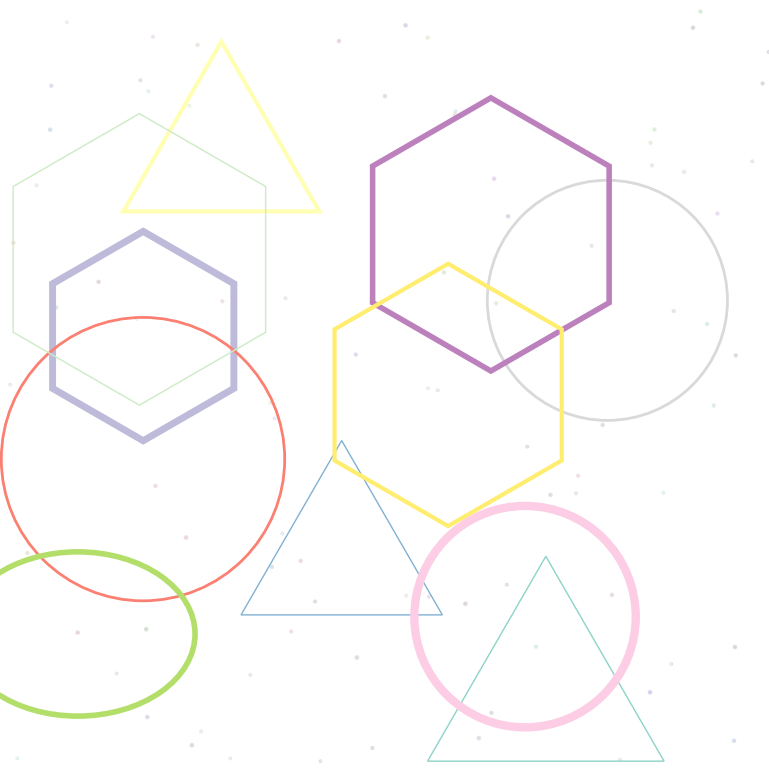[{"shape": "triangle", "thickness": 0.5, "radius": 0.89, "center": [0.709, 0.1]}, {"shape": "triangle", "thickness": 1.5, "radius": 0.73, "center": [0.287, 0.799]}, {"shape": "hexagon", "thickness": 2.5, "radius": 0.68, "center": [0.186, 0.564]}, {"shape": "circle", "thickness": 1, "radius": 0.92, "center": [0.186, 0.404]}, {"shape": "triangle", "thickness": 0.5, "radius": 0.75, "center": [0.444, 0.277]}, {"shape": "oval", "thickness": 2, "radius": 0.76, "center": [0.101, 0.177]}, {"shape": "circle", "thickness": 3, "radius": 0.72, "center": [0.682, 0.199]}, {"shape": "circle", "thickness": 1, "radius": 0.78, "center": [0.789, 0.61]}, {"shape": "hexagon", "thickness": 2, "radius": 0.89, "center": [0.637, 0.696]}, {"shape": "hexagon", "thickness": 0.5, "radius": 0.95, "center": [0.181, 0.663]}, {"shape": "hexagon", "thickness": 1.5, "radius": 0.85, "center": [0.582, 0.487]}]